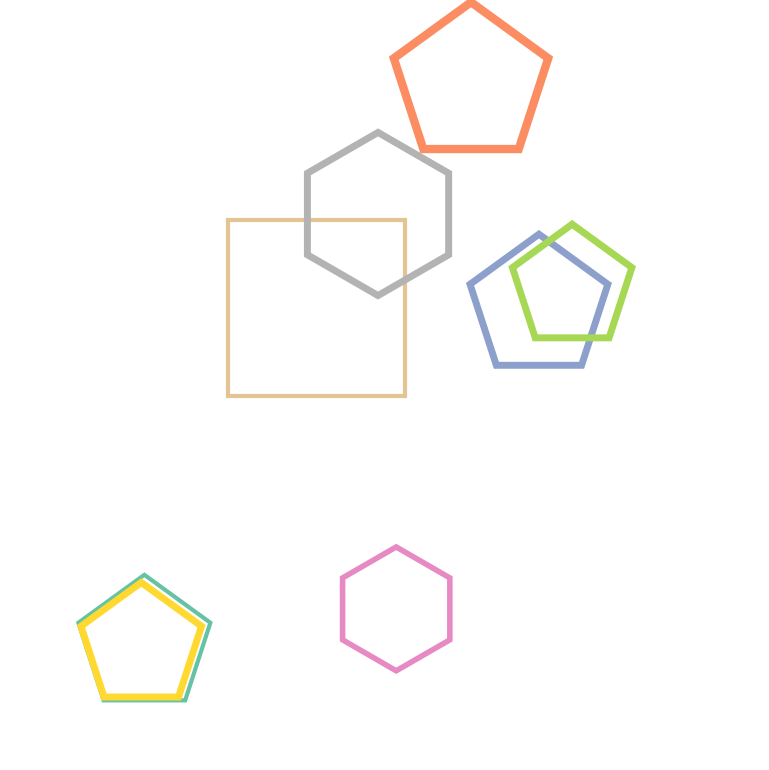[{"shape": "pentagon", "thickness": 1.5, "radius": 0.45, "center": [0.187, 0.163]}, {"shape": "pentagon", "thickness": 3, "radius": 0.53, "center": [0.612, 0.892]}, {"shape": "pentagon", "thickness": 2.5, "radius": 0.47, "center": [0.7, 0.602]}, {"shape": "hexagon", "thickness": 2, "radius": 0.4, "center": [0.515, 0.209]}, {"shape": "pentagon", "thickness": 2.5, "radius": 0.41, "center": [0.743, 0.627]}, {"shape": "pentagon", "thickness": 2.5, "radius": 0.41, "center": [0.183, 0.161]}, {"shape": "square", "thickness": 1.5, "radius": 0.57, "center": [0.411, 0.6]}, {"shape": "hexagon", "thickness": 2.5, "radius": 0.53, "center": [0.491, 0.722]}]